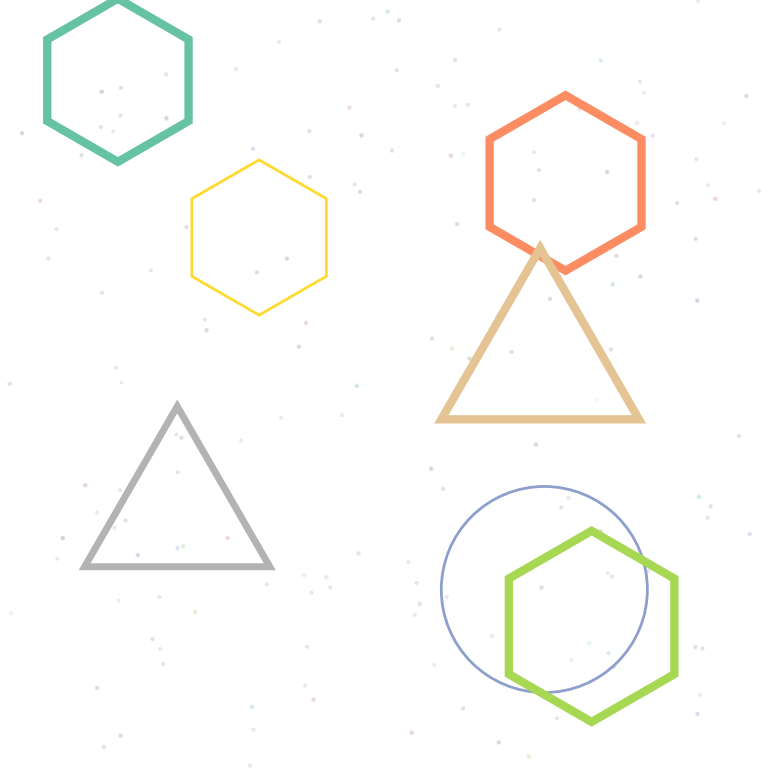[{"shape": "hexagon", "thickness": 3, "radius": 0.53, "center": [0.153, 0.896]}, {"shape": "hexagon", "thickness": 3, "radius": 0.57, "center": [0.734, 0.762]}, {"shape": "circle", "thickness": 1, "radius": 0.67, "center": [0.707, 0.234]}, {"shape": "hexagon", "thickness": 3, "radius": 0.62, "center": [0.768, 0.187]}, {"shape": "hexagon", "thickness": 1, "radius": 0.5, "center": [0.337, 0.692]}, {"shape": "triangle", "thickness": 3, "radius": 0.74, "center": [0.702, 0.529]}, {"shape": "triangle", "thickness": 2.5, "radius": 0.69, "center": [0.23, 0.333]}]